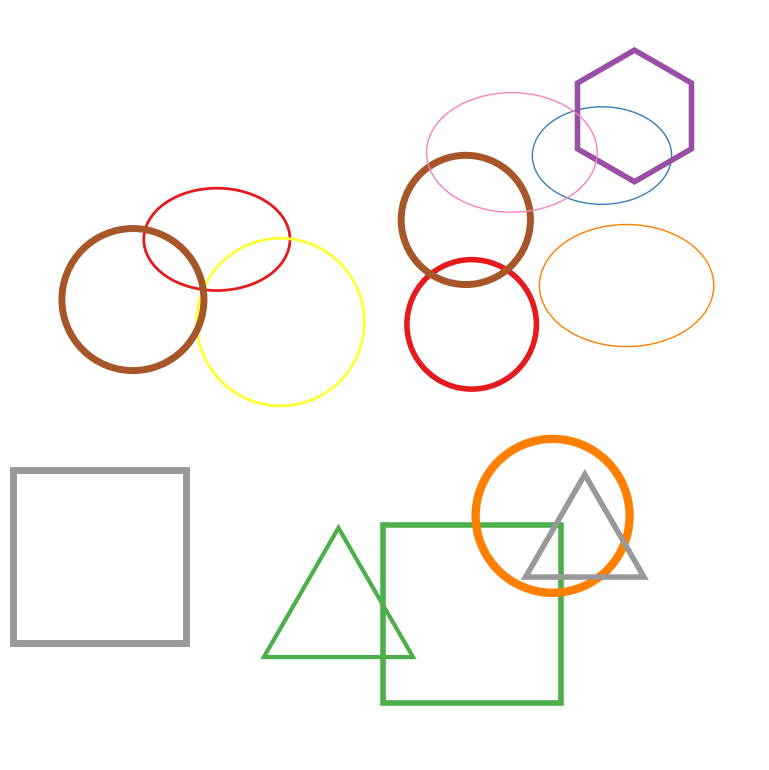[{"shape": "oval", "thickness": 1, "radius": 0.47, "center": [0.282, 0.689]}, {"shape": "circle", "thickness": 2, "radius": 0.42, "center": [0.613, 0.579]}, {"shape": "oval", "thickness": 0.5, "radius": 0.45, "center": [0.782, 0.798]}, {"shape": "triangle", "thickness": 1.5, "radius": 0.56, "center": [0.44, 0.203]}, {"shape": "square", "thickness": 2, "radius": 0.58, "center": [0.613, 0.203]}, {"shape": "hexagon", "thickness": 2, "radius": 0.43, "center": [0.824, 0.849]}, {"shape": "oval", "thickness": 0.5, "radius": 0.57, "center": [0.814, 0.629]}, {"shape": "circle", "thickness": 3, "radius": 0.5, "center": [0.718, 0.33]}, {"shape": "circle", "thickness": 1, "radius": 0.54, "center": [0.364, 0.582]}, {"shape": "circle", "thickness": 2.5, "radius": 0.42, "center": [0.605, 0.714]}, {"shape": "circle", "thickness": 2.5, "radius": 0.46, "center": [0.173, 0.611]}, {"shape": "oval", "thickness": 0.5, "radius": 0.55, "center": [0.665, 0.802]}, {"shape": "triangle", "thickness": 2, "radius": 0.44, "center": [0.759, 0.295]}, {"shape": "square", "thickness": 2.5, "radius": 0.56, "center": [0.129, 0.277]}]